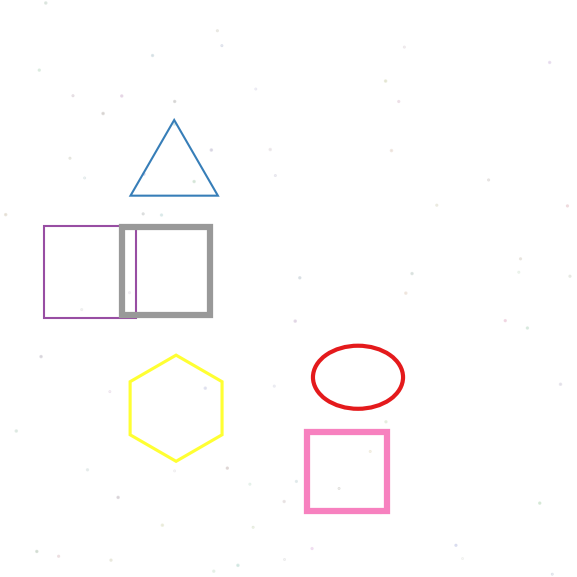[{"shape": "oval", "thickness": 2, "radius": 0.39, "center": [0.62, 0.346]}, {"shape": "triangle", "thickness": 1, "radius": 0.44, "center": [0.302, 0.704]}, {"shape": "square", "thickness": 1, "radius": 0.4, "center": [0.156, 0.528]}, {"shape": "hexagon", "thickness": 1.5, "radius": 0.46, "center": [0.305, 0.292]}, {"shape": "square", "thickness": 3, "radius": 0.35, "center": [0.6, 0.183]}, {"shape": "square", "thickness": 3, "radius": 0.38, "center": [0.287, 0.529]}]